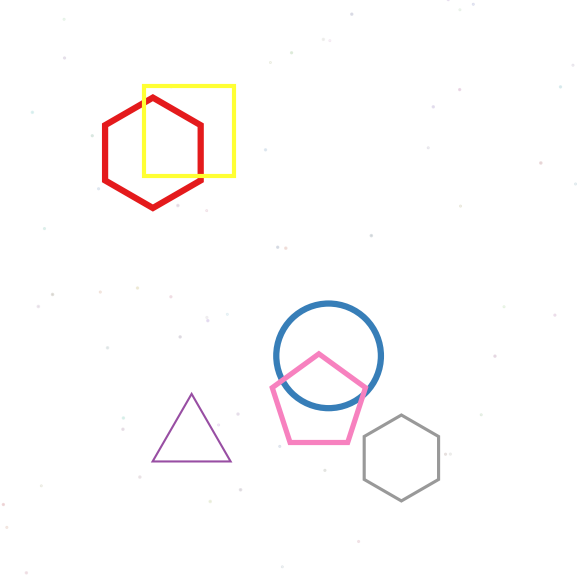[{"shape": "hexagon", "thickness": 3, "radius": 0.48, "center": [0.265, 0.735]}, {"shape": "circle", "thickness": 3, "radius": 0.45, "center": [0.569, 0.383]}, {"shape": "triangle", "thickness": 1, "radius": 0.39, "center": [0.332, 0.239]}, {"shape": "square", "thickness": 2, "radius": 0.39, "center": [0.327, 0.772]}, {"shape": "pentagon", "thickness": 2.5, "radius": 0.42, "center": [0.552, 0.302]}, {"shape": "hexagon", "thickness": 1.5, "radius": 0.37, "center": [0.695, 0.206]}]